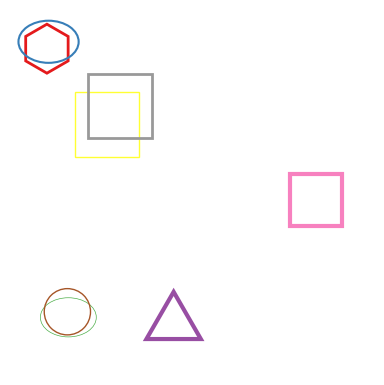[{"shape": "hexagon", "thickness": 2, "radius": 0.32, "center": [0.122, 0.874]}, {"shape": "oval", "thickness": 1.5, "radius": 0.39, "center": [0.126, 0.891]}, {"shape": "oval", "thickness": 0.5, "radius": 0.36, "center": [0.177, 0.176]}, {"shape": "triangle", "thickness": 3, "radius": 0.41, "center": [0.451, 0.16]}, {"shape": "square", "thickness": 1, "radius": 0.42, "center": [0.277, 0.677]}, {"shape": "circle", "thickness": 1, "radius": 0.3, "center": [0.175, 0.19]}, {"shape": "square", "thickness": 3, "radius": 0.34, "center": [0.82, 0.479]}, {"shape": "square", "thickness": 2, "radius": 0.42, "center": [0.312, 0.724]}]